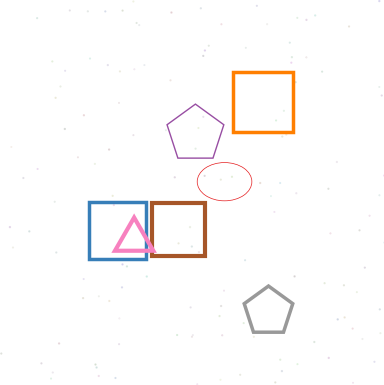[{"shape": "oval", "thickness": 0.5, "radius": 0.35, "center": [0.583, 0.528]}, {"shape": "square", "thickness": 2.5, "radius": 0.37, "center": [0.305, 0.401]}, {"shape": "pentagon", "thickness": 1, "radius": 0.39, "center": [0.508, 0.652]}, {"shape": "square", "thickness": 2.5, "radius": 0.39, "center": [0.683, 0.734]}, {"shape": "square", "thickness": 3, "radius": 0.35, "center": [0.463, 0.405]}, {"shape": "triangle", "thickness": 3, "radius": 0.29, "center": [0.348, 0.377]}, {"shape": "pentagon", "thickness": 2.5, "radius": 0.33, "center": [0.697, 0.191]}]